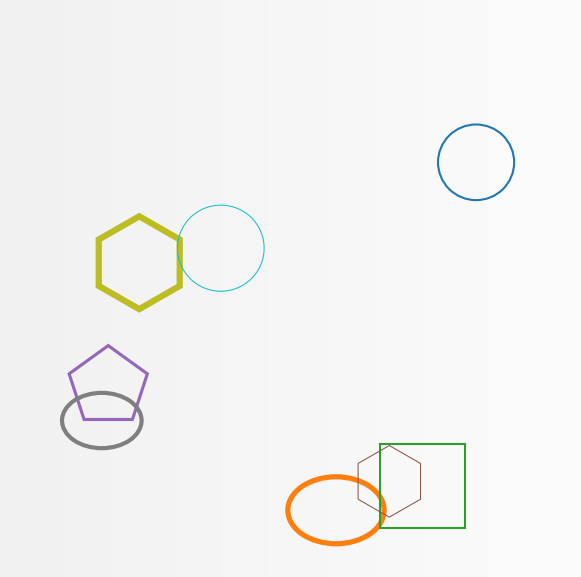[{"shape": "circle", "thickness": 1, "radius": 0.33, "center": [0.819, 0.718]}, {"shape": "oval", "thickness": 2.5, "radius": 0.41, "center": [0.578, 0.116]}, {"shape": "square", "thickness": 1, "radius": 0.36, "center": [0.727, 0.157]}, {"shape": "pentagon", "thickness": 1.5, "radius": 0.35, "center": [0.186, 0.33]}, {"shape": "hexagon", "thickness": 0.5, "radius": 0.31, "center": [0.67, 0.166]}, {"shape": "oval", "thickness": 2, "radius": 0.34, "center": [0.175, 0.271]}, {"shape": "hexagon", "thickness": 3, "radius": 0.4, "center": [0.24, 0.544]}, {"shape": "circle", "thickness": 0.5, "radius": 0.37, "center": [0.38, 0.569]}]